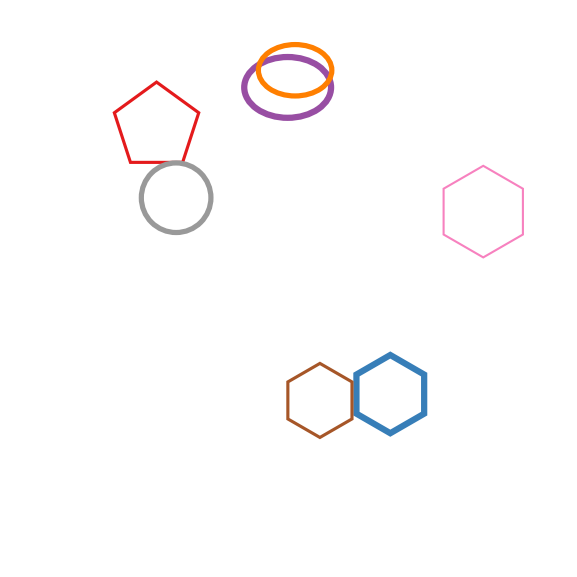[{"shape": "pentagon", "thickness": 1.5, "radius": 0.38, "center": [0.271, 0.78]}, {"shape": "hexagon", "thickness": 3, "radius": 0.34, "center": [0.676, 0.317]}, {"shape": "oval", "thickness": 3, "radius": 0.38, "center": [0.498, 0.848]}, {"shape": "oval", "thickness": 2.5, "radius": 0.32, "center": [0.511, 0.877]}, {"shape": "hexagon", "thickness": 1.5, "radius": 0.32, "center": [0.554, 0.306]}, {"shape": "hexagon", "thickness": 1, "radius": 0.4, "center": [0.837, 0.633]}, {"shape": "circle", "thickness": 2.5, "radius": 0.3, "center": [0.305, 0.657]}]